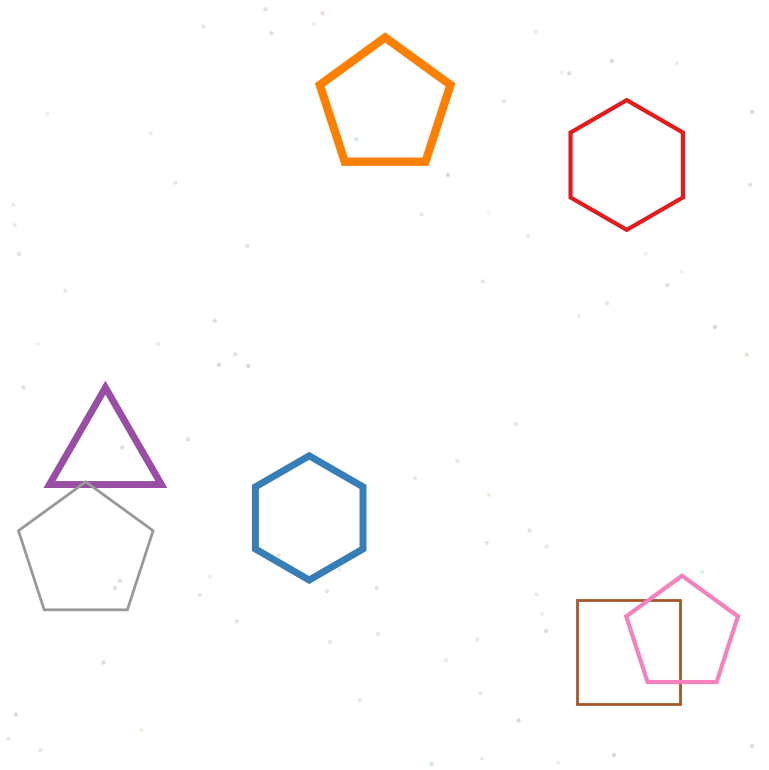[{"shape": "hexagon", "thickness": 1.5, "radius": 0.42, "center": [0.814, 0.786]}, {"shape": "hexagon", "thickness": 2.5, "radius": 0.4, "center": [0.402, 0.327]}, {"shape": "triangle", "thickness": 2.5, "radius": 0.42, "center": [0.137, 0.413]}, {"shape": "pentagon", "thickness": 3, "radius": 0.45, "center": [0.5, 0.862]}, {"shape": "square", "thickness": 1, "radius": 0.34, "center": [0.816, 0.153]}, {"shape": "pentagon", "thickness": 1.5, "radius": 0.38, "center": [0.886, 0.176]}, {"shape": "pentagon", "thickness": 1, "radius": 0.46, "center": [0.111, 0.282]}]